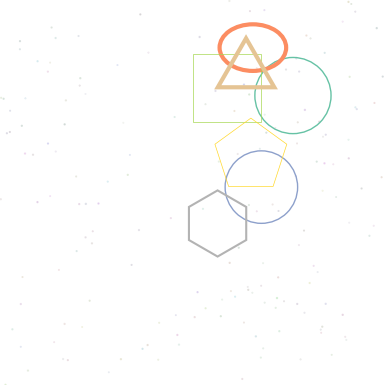[{"shape": "circle", "thickness": 1, "radius": 0.49, "center": [0.761, 0.752]}, {"shape": "oval", "thickness": 3, "radius": 0.43, "center": [0.657, 0.876]}, {"shape": "circle", "thickness": 1, "radius": 0.47, "center": [0.679, 0.514]}, {"shape": "square", "thickness": 0.5, "radius": 0.44, "center": [0.589, 0.772]}, {"shape": "pentagon", "thickness": 0.5, "radius": 0.49, "center": [0.652, 0.595]}, {"shape": "triangle", "thickness": 3, "radius": 0.42, "center": [0.639, 0.816]}, {"shape": "hexagon", "thickness": 1.5, "radius": 0.43, "center": [0.565, 0.42]}]